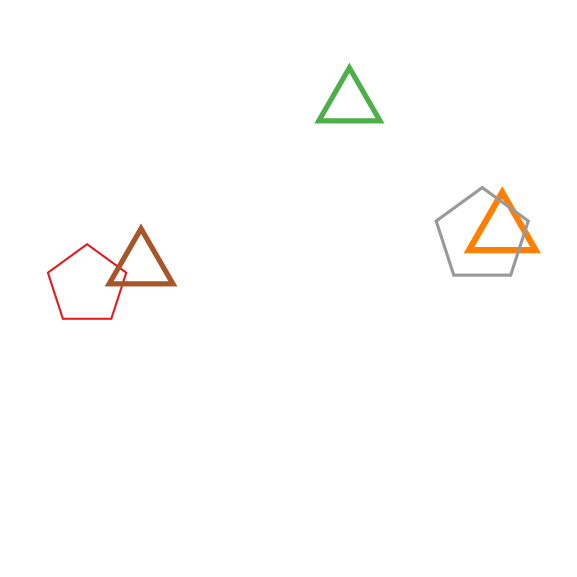[{"shape": "pentagon", "thickness": 1, "radius": 0.36, "center": [0.151, 0.505]}, {"shape": "triangle", "thickness": 2.5, "radius": 0.31, "center": [0.605, 0.82]}, {"shape": "triangle", "thickness": 3, "radius": 0.33, "center": [0.87, 0.599]}, {"shape": "triangle", "thickness": 2.5, "radius": 0.32, "center": [0.244, 0.54]}, {"shape": "pentagon", "thickness": 1.5, "radius": 0.42, "center": [0.835, 0.591]}]